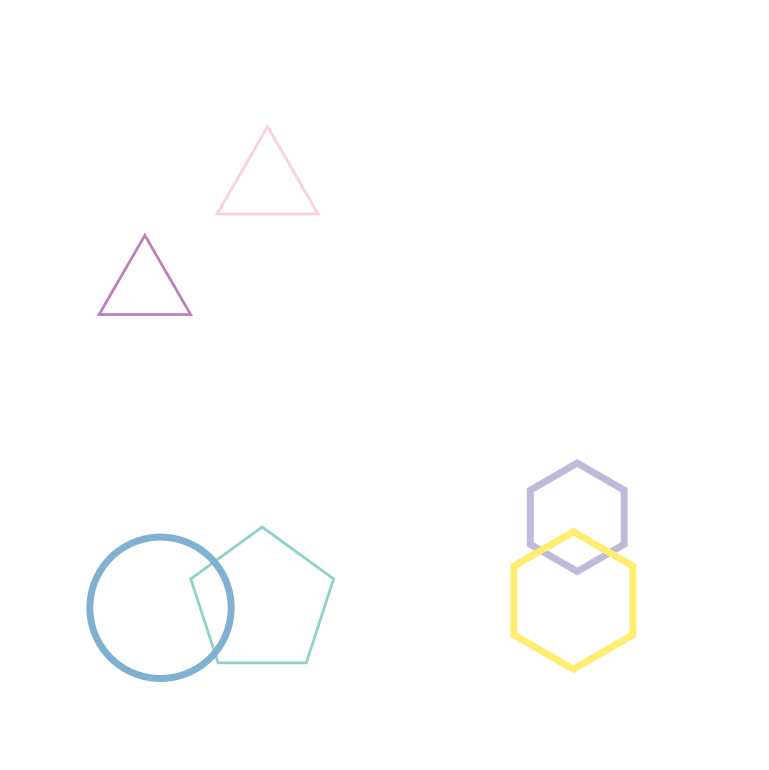[{"shape": "pentagon", "thickness": 1, "radius": 0.49, "center": [0.341, 0.218]}, {"shape": "hexagon", "thickness": 2.5, "radius": 0.35, "center": [0.75, 0.328]}, {"shape": "circle", "thickness": 2.5, "radius": 0.46, "center": [0.208, 0.211]}, {"shape": "triangle", "thickness": 1, "radius": 0.38, "center": [0.348, 0.76]}, {"shape": "triangle", "thickness": 1, "radius": 0.34, "center": [0.188, 0.626]}, {"shape": "hexagon", "thickness": 2.5, "radius": 0.45, "center": [0.745, 0.22]}]